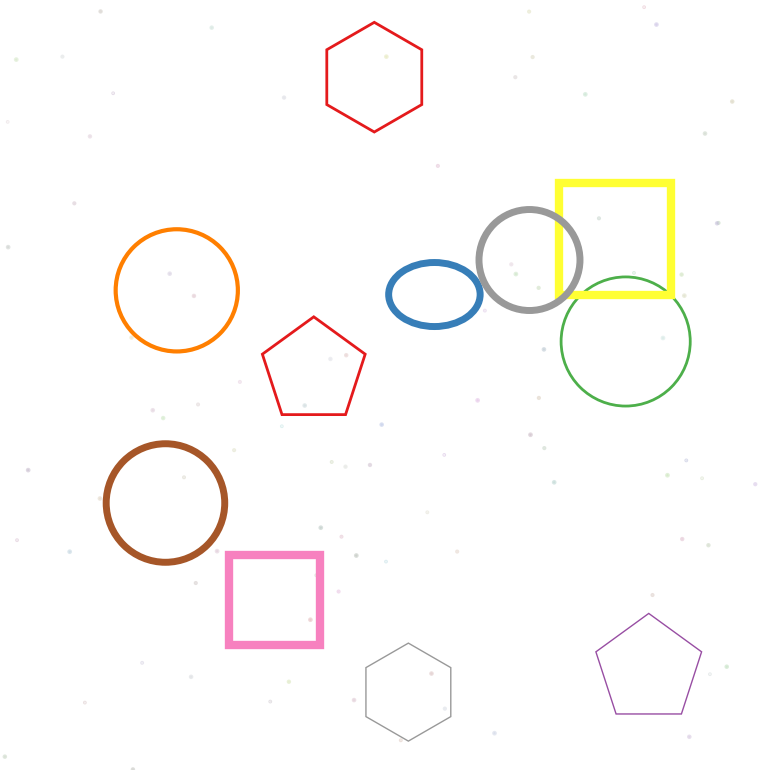[{"shape": "pentagon", "thickness": 1, "radius": 0.35, "center": [0.408, 0.518]}, {"shape": "hexagon", "thickness": 1, "radius": 0.36, "center": [0.486, 0.9]}, {"shape": "oval", "thickness": 2.5, "radius": 0.3, "center": [0.564, 0.617]}, {"shape": "circle", "thickness": 1, "radius": 0.42, "center": [0.813, 0.557]}, {"shape": "pentagon", "thickness": 0.5, "radius": 0.36, "center": [0.843, 0.131]}, {"shape": "circle", "thickness": 1.5, "radius": 0.4, "center": [0.23, 0.623]}, {"shape": "square", "thickness": 3, "radius": 0.36, "center": [0.799, 0.69]}, {"shape": "circle", "thickness": 2.5, "radius": 0.38, "center": [0.215, 0.347]}, {"shape": "square", "thickness": 3, "radius": 0.29, "center": [0.356, 0.22]}, {"shape": "circle", "thickness": 2.5, "radius": 0.33, "center": [0.688, 0.662]}, {"shape": "hexagon", "thickness": 0.5, "radius": 0.32, "center": [0.53, 0.101]}]